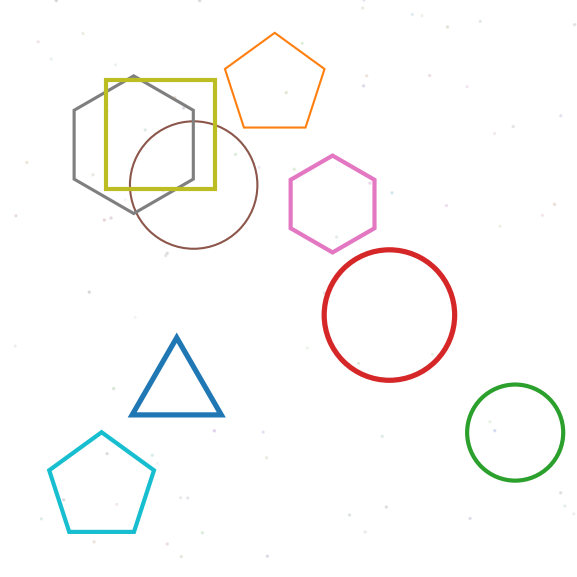[{"shape": "triangle", "thickness": 2.5, "radius": 0.45, "center": [0.306, 0.325]}, {"shape": "pentagon", "thickness": 1, "radius": 0.45, "center": [0.476, 0.852]}, {"shape": "circle", "thickness": 2, "radius": 0.42, "center": [0.892, 0.25]}, {"shape": "circle", "thickness": 2.5, "radius": 0.56, "center": [0.674, 0.454]}, {"shape": "circle", "thickness": 1, "radius": 0.55, "center": [0.335, 0.679]}, {"shape": "hexagon", "thickness": 2, "radius": 0.42, "center": [0.576, 0.646]}, {"shape": "hexagon", "thickness": 1.5, "radius": 0.6, "center": [0.232, 0.749]}, {"shape": "square", "thickness": 2, "radius": 0.47, "center": [0.278, 0.766]}, {"shape": "pentagon", "thickness": 2, "radius": 0.48, "center": [0.176, 0.155]}]